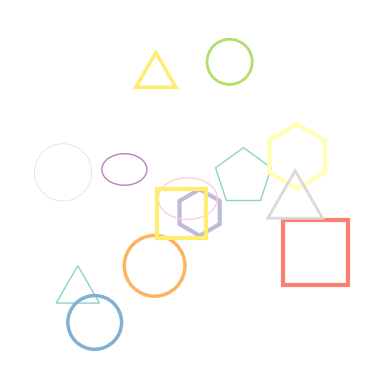[{"shape": "pentagon", "thickness": 1, "radius": 0.38, "center": [0.632, 0.541]}, {"shape": "triangle", "thickness": 1, "radius": 0.32, "center": [0.202, 0.245]}, {"shape": "hexagon", "thickness": 3, "radius": 0.42, "center": [0.772, 0.594]}, {"shape": "hexagon", "thickness": 3, "radius": 0.3, "center": [0.518, 0.448]}, {"shape": "square", "thickness": 3, "radius": 0.42, "center": [0.821, 0.345]}, {"shape": "circle", "thickness": 2.5, "radius": 0.35, "center": [0.246, 0.163]}, {"shape": "circle", "thickness": 2.5, "radius": 0.39, "center": [0.402, 0.309]}, {"shape": "circle", "thickness": 2, "radius": 0.29, "center": [0.596, 0.839]}, {"shape": "oval", "thickness": 1, "radius": 0.39, "center": [0.488, 0.484]}, {"shape": "triangle", "thickness": 2, "radius": 0.41, "center": [0.767, 0.474]}, {"shape": "oval", "thickness": 1, "radius": 0.29, "center": [0.323, 0.56]}, {"shape": "circle", "thickness": 0.5, "radius": 0.37, "center": [0.164, 0.552]}, {"shape": "square", "thickness": 3, "radius": 0.31, "center": [0.471, 0.446]}, {"shape": "triangle", "thickness": 2.5, "radius": 0.3, "center": [0.405, 0.803]}]